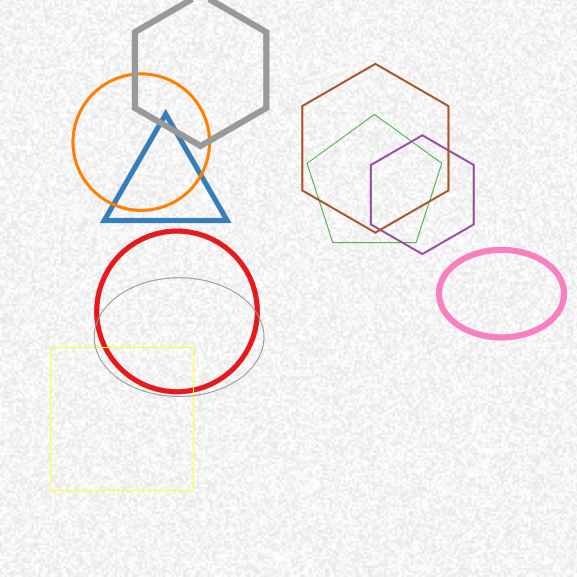[{"shape": "circle", "thickness": 2.5, "radius": 0.7, "center": [0.307, 0.46]}, {"shape": "triangle", "thickness": 2.5, "radius": 0.61, "center": [0.287, 0.679]}, {"shape": "pentagon", "thickness": 0.5, "radius": 0.61, "center": [0.648, 0.678]}, {"shape": "hexagon", "thickness": 1, "radius": 0.51, "center": [0.731, 0.662]}, {"shape": "circle", "thickness": 1.5, "radius": 0.59, "center": [0.245, 0.753]}, {"shape": "square", "thickness": 0.5, "radius": 0.62, "center": [0.211, 0.274]}, {"shape": "hexagon", "thickness": 1, "radius": 0.73, "center": [0.65, 0.742]}, {"shape": "oval", "thickness": 3, "radius": 0.54, "center": [0.868, 0.491]}, {"shape": "hexagon", "thickness": 3, "radius": 0.66, "center": [0.347, 0.878]}, {"shape": "oval", "thickness": 0.5, "radius": 0.73, "center": [0.31, 0.415]}]